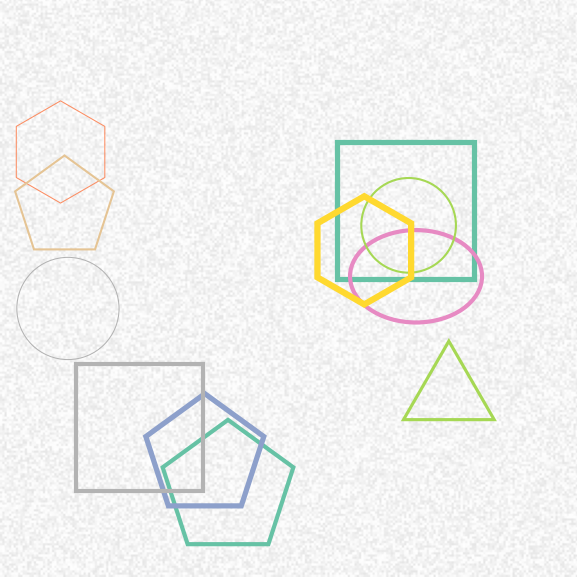[{"shape": "pentagon", "thickness": 2, "radius": 0.59, "center": [0.395, 0.153]}, {"shape": "square", "thickness": 2.5, "radius": 0.59, "center": [0.702, 0.634]}, {"shape": "hexagon", "thickness": 0.5, "radius": 0.44, "center": [0.105, 0.736]}, {"shape": "pentagon", "thickness": 2.5, "radius": 0.54, "center": [0.355, 0.21]}, {"shape": "oval", "thickness": 2, "radius": 0.57, "center": [0.72, 0.521]}, {"shape": "circle", "thickness": 1, "radius": 0.41, "center": [0.708, 0.609]}, {"shape": "triangle", "thickness": 1.5, "radius": 0.45, "center": [0.777, 0.318]}, {"shape": "hexagon", "thickness": 3, "radius": 0.47, "center": [0.631, 0.566]}, {"shape": "pentagon", "thickness": 1, "radius": 0.45, "center": [0.112, 0.64]}, {"shape": "circle", "thickness": 0.5, "radius": 0.44, "center": [0.118, 0.465]}, {"shape": "square", "thickness": 2, "radius": 0.55, "center": [0.241, 0.258]}]